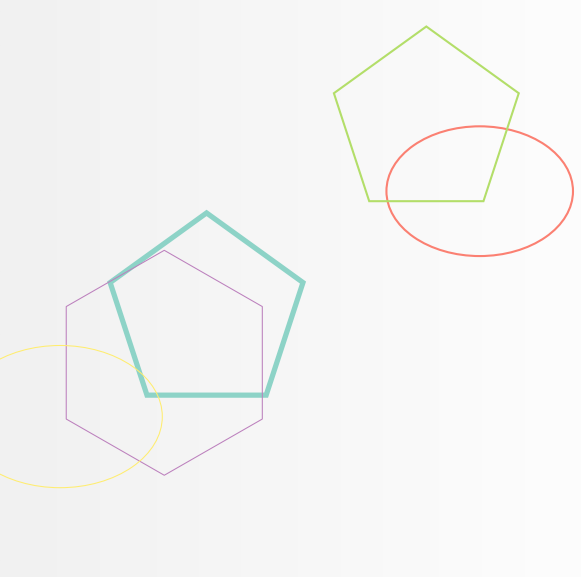[{"shape": "pentagon", "thickness": 2.5, "radius": 0.87, "center": [0.355, 0.456]}, {"shape": "oval", "thickness": 1, "radius": 0.8, "center": [0.825, 0.668]}, {"shape": "pentagon", "thickness": 1, "radius": 0.84, "center": [0.733, 0.786]}, {"shape": "hexagon", "thickness": 0.5, "radius": 0.97, "center": [0.283, 0.371]}, {"shape": "oval", "thickness": 0.5, "radius": 0.88, "center": [0.103, 0.278]}]